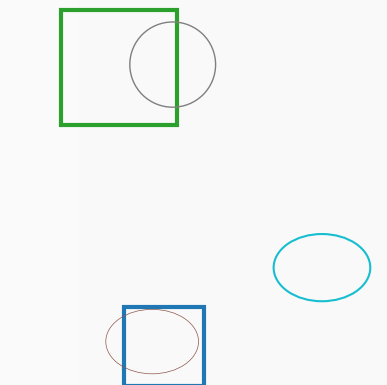[{"shape": "square", "thickness": 3, "radius": 0.51, "center": [0.423, 0.1]}, {"shape": "square", "thickness": 3, "radius": 0.75, "center": [0.307, 0.824]}, {"shape": "oval", "thickness": 0.5, "radius": 0.6, "center": [0.393, 0.113]}, {"shape": "circle", "thickness": 1, "radius": 0.55, "center": [0.446, 0.832]}, {"shape": "oval", "thickness": 1.5, "radius": 0.62, "center": [0.831, 0.305]}]